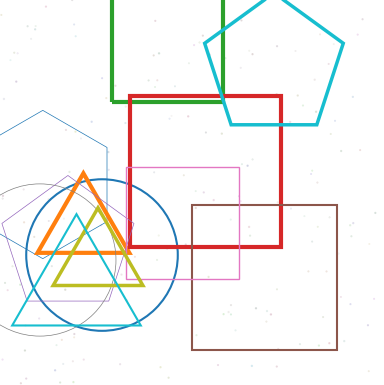[{"shape": "circle", "thickness": 1.5, "radius": 0.98, "center": [0.265, 0.338]}, {"shape": "hexagon", "thickness": 0.5, "radius": 0.96, "center": [0.111, 0.521]}, {"shape": "triangle", "thickness": 3, "radius": 0.69, "center": [0.217, 0.412]}, {"shape": "square", "thickness": 3, "radius": 0.72, "center": [0.435, 0.881]}, {"shape": "square", "thickness": 3, "radius": 0.98, "center": [0.533, 0.555]}, {"shape": "pentagon", "thickness": 0.5, "radius": 0.9, "center": [0.176, 0.364]}, {"shape": "square", "thickness": 1.5, "radius": 0.94, "center": [0.688, 0.279]}, {"shape": "square", "thickness": 1, "radius": 0.73, "center": [0.474, 0.42]}, {"shape": "circle", "thickness": 0.5, "radius": 0.99, "center": [0.104, 0.325]}, {"shape": "triangle", "thickness": 2.5, "radius": 0.67, "center": [0.255, 0.326]}, {"shape": "triangle", "thickness": 1.5, "radius": 0.96, "center": [0.199, 0.251]}, {"shape": "pentagon", "thickness": 2.5, "radius": 0.95, "center": [0.712, 0.829]}]